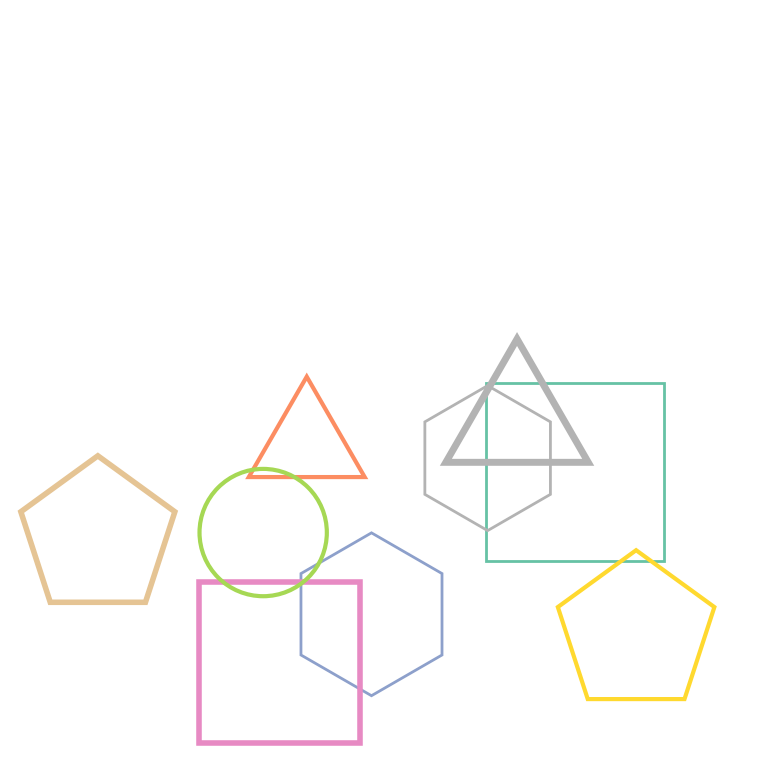[{"shape": "square", "thickness": 1, "radius": 0.58, "center": [0.747, 0.387]}, {"shape": "triangle", "thickness": 1.5, "radius": 0.43, "center": [0.398, 0.424]}, {"shape": "hexagon", "thickness": 1, "radius": 0.53, "center": [0.482, 0.202]}, {"shape": "square", "thickness": 2, "radius": 0.52, "center": [0.363, 0.14]}, {"shape": "circle", "thickness": 1.5, "radius": 0.41, "center": [0.342, 0.308]}, {"shape": "pentagon", "thickness": 1.5, "radius": 0.53, "center": [0.826, 0.179]}, {"shape": "pentagon", "thickness": 2, "radius": 0.53, "center": [0.127, 0.303]}, {"shape": "hexagon", "thickness": 1, "radius": 0.47, "center": [0.633, 0.405]}, {"shape": "triangle", "thickness": 2.5, "radius": 0.53, "center": [0.671, 0.453]}]